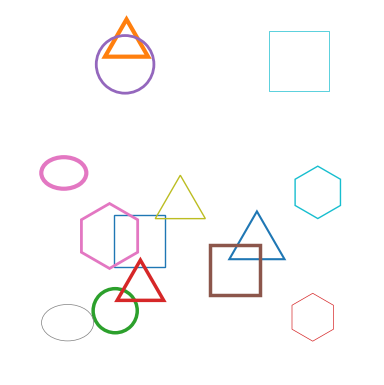[{"shape": "triangle", "thickness": 1.5, "radius": 0.41, "center": [0.667, 0.368]}, {"shape": "square", "thickness": 1, "radius": 0.33, "center": [0.363, 0.374]}, {"shape": "triangle", "thickness": 3, "radius": 0.32, "center": [0.329, 0.885]}, {"shape": "circle", "thickness": 2.5, "radius": 0.29, "center": [0.299, 0.193]}, {"shape": "triangle", "thickness": 2.5, "radius": 0.35, "center": [0.365, 0.255]}, {"shape": "hexagon", "thickness": 0.5, "radius": 0.31, "center": [0.812, 0.176]}, {"shape": "circle", "thickness": 2, "radius": 0.37, "center": [0.325, 0.833]}, {"shape": "square", "thickness": 2.5, "radius": 0.33, "center": [0.611, 0.3]}, {"shape": "hexagon", "thickness": 2, "radius": 0.42, "center": [0.285, 0.387]}, {"shape": "oval", "thickness": 3, "radius": 0.29, "center": [0.166, 0.551]}, {"shape": "oval", "thickness": 0.5, "radius": 0.34, "center": [0.176, 0.162]}, {"shape": "triangle", "thickness": 1, "radius": 0.38, "center": [0.468, 0.47]}, {"shape": "hexagon", "thickness": 1, "radius": 0.34, "center": [0.825, 0.5]}, {"shape": "square", "thickness": 0.5, "radius": 0.39, "center": [0.776, 0.841]}]